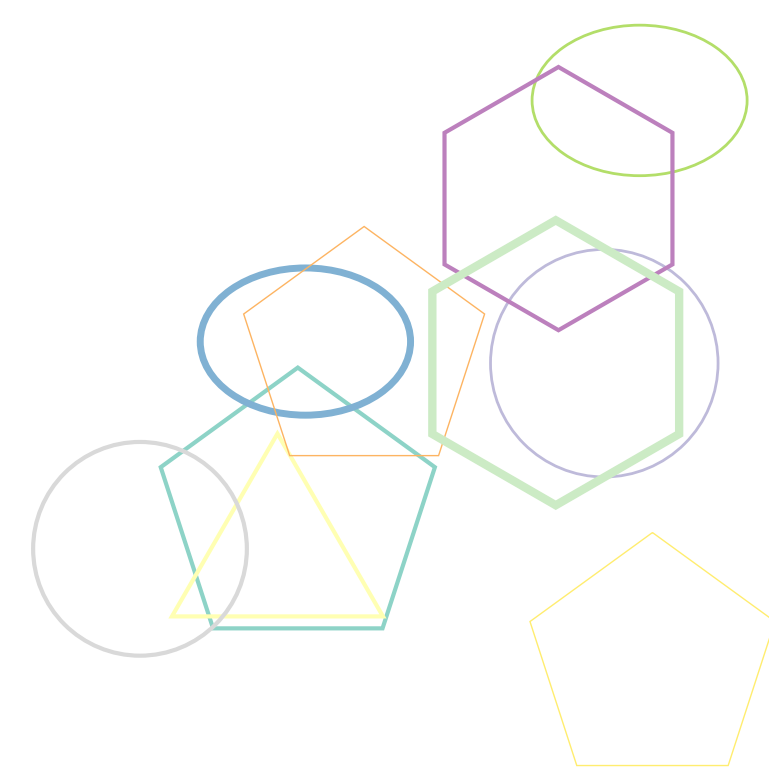[{"shape": "pentagon", "thickness": 1.5, "radius": 0.94, "center": [0.387, 0.335]}, {"shape": "triangle", "thickness": 1.5, "radius": 0.79, "center": [0.36, 0.279]}, {"shape": "circle", "thickness": 1, "radius": 0.74, "center": [0.785, 0.528]}, {"shape": "oval", "thickness": 2.5, "radius": 0.68, "center": [0.397, 0.556]}, {"shape": "pentagon", "thickness": 0.5, "radius": 0.82, "center": [0.473, 0.541]}, {"shape": "oval", "thickness": 1, "radius": 0.7, "center": [0.831, 0.87]}, {"shape": "circle", "thickness": 1.5, "radius": 0.69, "center": [0.182, 0.287]}, {"shape": "hexagon", "thickness": 1.5, "radius": 0.85, "center": [0.725, 0.742]}, {"shape": "hexagon", "thickness": 3, "radius": 0.93, "center": [0.722, 0.529]}, {"shape": "pentagon", "thickness": 0.5, "radius": 0.84, "center": [0.847, 0.141]}]